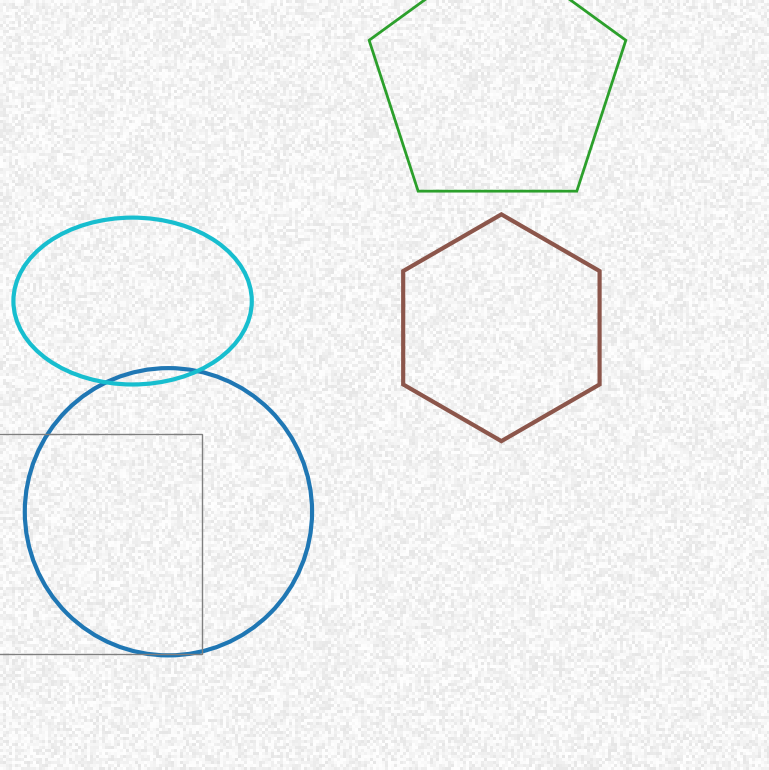[{"shape": "circle", "thickness": 1.5, "radius": 0.93, "center": [0.219, 0.335]}, {"shape": "pentagon", "thickness": 1, "radius": 0.88, "center": [0.646, 0.894]}, {"shape": "hexagon", "thickness": 1.5, "radius": 0.74, "center": [0.651, 0.574]}, {"shape": "square", "thickness": 0.5, "radius": 0.71, "center": [0.12, 0.293]}, {"shape": "oval", "thickness": 1.5, "radius": 0.77, "center": [0.172, 0.609]}]